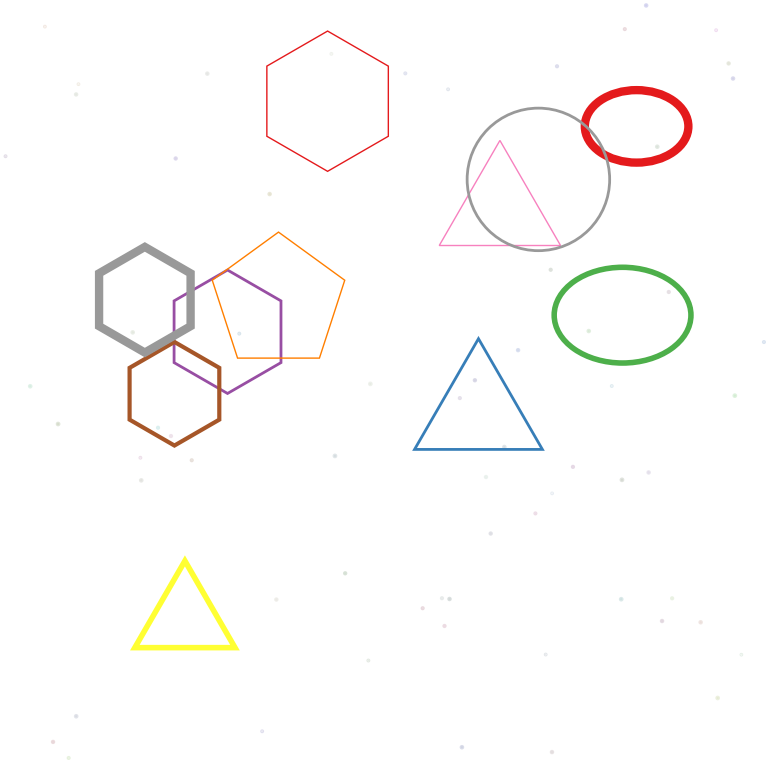[{"shape": "oval", "thickness": 3, "radius": 0.34, "center": [0.827, 0.836]}, {"shape": "hexagon", "thickness": 0.5, "radius": 0.46, "center": [0.425, 0.869]}, {"shape": "triangle", "thickness": 1, "radius": 0.48, "center": [0.621, 0.464]}, {"shape": "oval", "thickness": 2, "radius": 0.44, "center": [0.809, 0.591]}, {"shape": "hexagon", "thickness": 1, "radius": 0.4, "center": [0.295, 0.569]}, {"shape": "pentagon", "thickness": 0.5, "radius": 0.45, "center": [0.362, 0.608]}, {"shape": "triangle", "thickness": 2, "radius": 0.38, "center": [0.24, 0.196]}, {"shape": "hexagon", "thickness": 1.5, "radius": 0.34, "center": [0.227, 0.489]}, {"shape": "triangle", "thickness": 0.5, "radius": 0.45, "center": [0.649, 0.727]}, {"shape": "circle", "thickness": 1, "radius": 0.46, "center": [0.699, 0.767]}, {"shape": "hexagon", "thickness": 3, "radius": 0.34, "center": [0.188, 0.611]}]